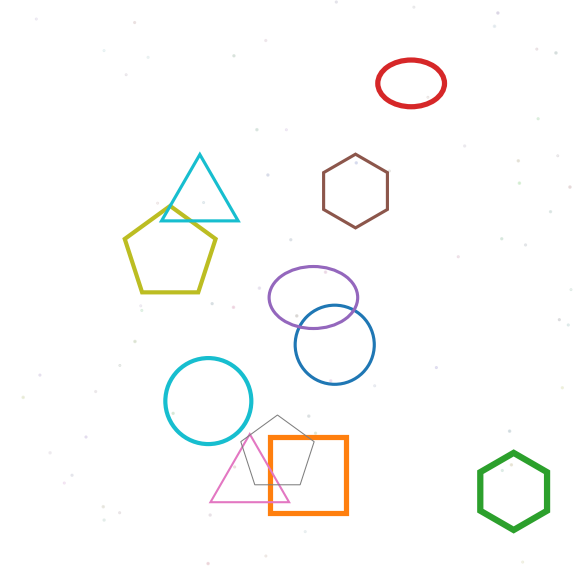[{"shape": "circle", "thickness": 1.5, "radius": 0.34, "center": [0.58, 0.402]}, {"shape": "square", "thickness": 2.5, "radius": 0.33, "center": [0.533, 0.177]}, {"shape": "hexagon", "thickness": 3, "radius": 0.33, "center": [0.889, 0.148]}, {"shape": "oval", "thickness": 2.5, "radius": 0.29, "center": [0.712, 0.855]}, {"shape": "oval", "thickness": 1.5, "radius": 0.38, "center": [0.543, 0.484]}, {"shape": "hexagon", "thickness": 1.5, "radius": 0.32, "center": [0.616, 0.668]}, {"shape": "triangle", "thickness": 1, "radius": 0.39, "center": [0.433, 0.169]}, {"shape": "pentagon", "thickness": 0.5, "radius": 0.33, "center": [0.48, 0.214]}, {"shape": "pentagon", "thickness": 2, "radius": 0.41, "center": [0.295, 0.56]}, {"shape": "triangle", "thickness": 1.5, "radius": 0.38, "center": [0.346, 0.655]}, {"shape": "circle", "thickness": 2, "radius": 0.37, "center": [0.361, 0.305]}]